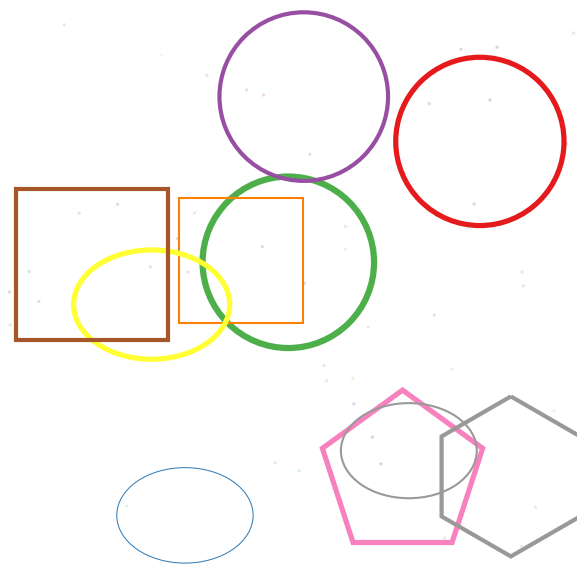[{"shape": "circle", "thickness": 2.5, "radius": 0.73, "center": [0.831, 0.754]}, {"shape": "oval", "thickness": 0.5, "radius": 0.59, "center": [0.32, 0.107]}, {"shape": "circle", "thickness": 3, "radius": 0.74, "center": [0.499, 0.545]}, {"shape": "circle", "thickness": 2, "radius": 0.73, "center": [0.526, 0.832]}, {"shape": "square", "thickness": 1, "radius": 0.54, "center": [0.417, 0.548]}, {"shape": "oval", "thickness": 2.5, "radius": 0.68, "center": [0.263, 0.472]}, {"shape": "square", "thickness": 2, "radius": 0.65, "center": [0.159, 0.542]}, {"shape": "pentagon", "thickness": 2.5, "radius": 0.73, "center": [0.697, 0.178]}, {"shape": "oval", "thickness": 1, "radius": 0.59, "center": [0.708, 0.219]}, {"shape": "hexagon", "thickness": 2, "radius": 0.69, "center": [0.885, 0.174]}]